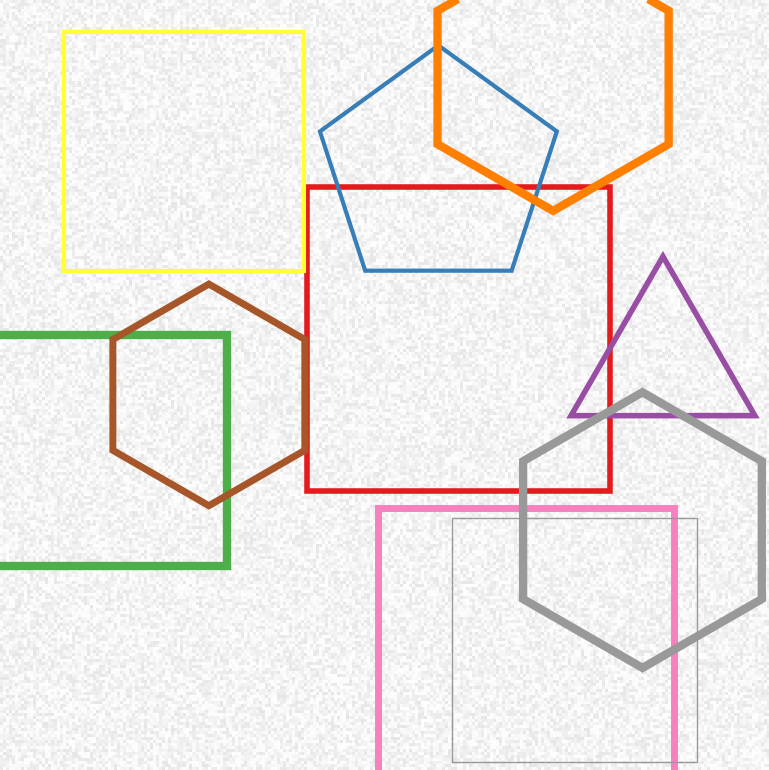[{"shape": "square", "thickness": 2, "radius": 0.99, "center": [0.595, 0.56]}, {"shape": "pentagon", "thickness": 1.5, "radius": 0.81, "center": [0.569, 0.779]}, {"shape": "square", "thickness": 3, "radius": 0.75, "center": [0.144, 0.415]}, {"shape": "triangle", "thickness": 2, "radius": 0.69, "center": [0.861, 0.529]}, {"shape": "hexagon", "thickness": 3, "radius": 0.87, "center": [0.718, 0.899]}, {"shape": "square", "thickness": 1.5, "radius": 0.78, "center": [0.239, 0.803]}, {"shape": "hexagon", "thickness": 2.5, "radius": 0.72, "center": [0.271, 0.487]}, {"shape": "square", "thickness": 2.5, "radius": 0.96, "center": [0.683, 0.148]}, {"shape": "hexagon", "thickness": 3, "radius": 0.89, "center": [0.834, 0.312]}, {"shape": "square", "thickness": 0.5, "radius": 0.79, "center": [0.746, 0.169]}]